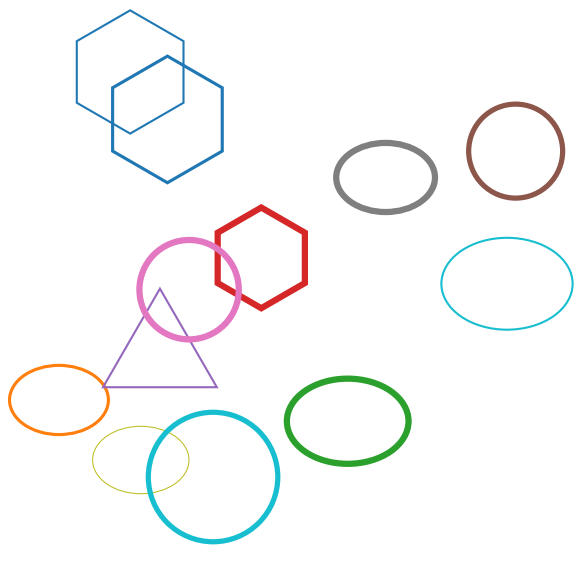[{"shape": "hexagon", "thickness": 1, "radius": 0.53, "center": [0.225, 0.875]}, {"shape": "hexagon", "thickness": 1.5, "radius": 0.55, "center": [0.29, 0.792]}, {"shape": "oval", "thickness": 1.5, "radius": 0.43, "center": [0.102, 0.307]}, {"shape": "oval", "thickness": 3, "radius": 0.53, "center": [0.602, 0.27]}, {"shape": "hexagon", "thickness": 3, "radius": 0.44, "center": [0.452, 0.553]}, {"shape": "triangle", "thickness": 1, "radius": 0.57, "center": [0.277, 0.385]}, {"shape": "circle", "thickness": 2.5, "radius": 0.41, "center": [0.893, 0.737]}, {"shape": "circle", "thickness": 3, "radius": 0.43, "center": [0.327, 0.498]}, {"shape": "oval", "thickness": 3, "radius": 0.43, "center": [0.668, 0.692]}, {"shape": "oval", "thickness": 0.5, "radius": 0.42, "center": [0.244, 0.203]}, {"shape": "oval", "thickness": 1, "radius": 0.57, "center": [0.878, 0.508]}, {"shape": "circle", "thickness": 2.5, "radius": 0.56, "center": [0.369, 0.173]}]